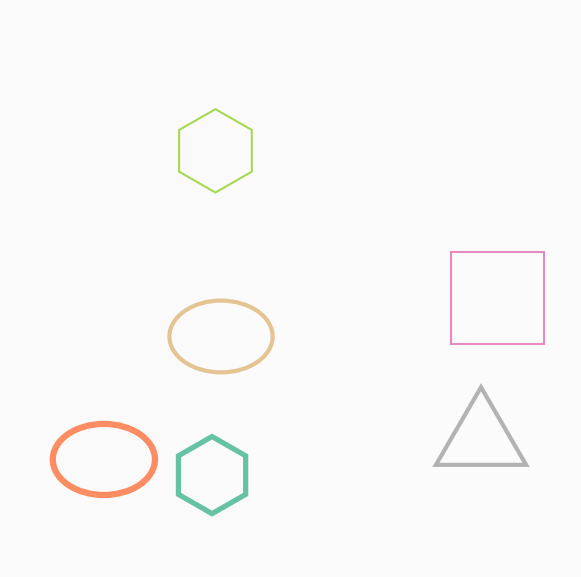[{"shape": "hexagon", "thickness": 2.5, "radius": 0.33, "center": [0.365, 0.176]}, {"shape": "oval", "thickness": 3, "radius": 0.44, "center": [0.179, 0.204]}, {"shape": "square", "thickness": 1, "radius": 0.4, "center": [0.856, 0.483]}, {"shape": "hexagon", "thickness": 1, "radius": 0.36, "center": [0.371, 0.738]}, {"shape": "oval", "thickness": 2, "radius": 0.44, "center": [0.38, 0.416]}, {"shape": "triangle", "thickness": 2, "radius": 0.45, "center": [0.828, 0.239]}]